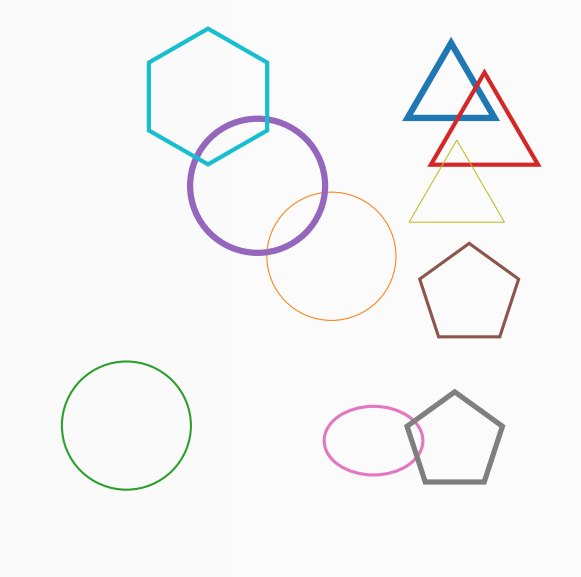[{"shape": "triangle", "thickness": 3, "radius": 0.43, "center": [0.776, 0.838]}, {"shape": "circle", "thickness": 0.5, "radius": 0.56, "center": [0.57, 0.555]}, {"shape": "circle", "thickness": 1, "radius": 0.55, "center": [0.217, 0.262]}, {"shape": "triangle", "thickness": 2, "radius": 0.53, "center": [0.833, 0.767]}, {"shape": "circle", "thickness": 3, "radius": 0.58, "center": [0.443, 0.677]}, {"shape": "pentagon", "thickness": 1.5, "radius": 0.45, "center": [0.807, 0.488]}, {"shape": "oval", "thickness": 1.5, "radius": 0.42, "center": [0.643, 0.236]}, {"shape": "pentagon", "thickness": 2.5, "radius": 0.43, "center": [0.782, 0.234]}, {"shape": "triangle", "thickness": 0.5, "radius": 0.47, "center": [0.786, 0.662]}, {"shape": "hexagon", "thickness": 2, "radius": 0.59, "center": [0.358, 0.832]}]